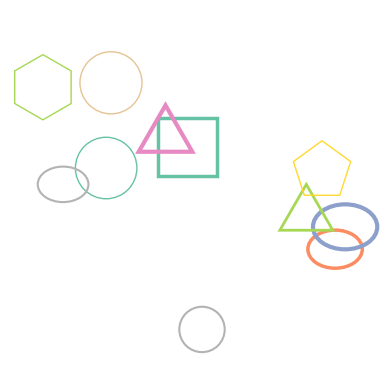[{"shape": "square", "thickness": 2.5, "radius": 0.38, "center": [0.487, 0.618]}, {"shape": "circle", "thickness": 1, "radius": 0.4, "center": [0.276, 0.564]}, {"shape": "oval", "thickness": 2.5, "radius": 0.35, "center": [0.87, 0.353]}, {"shape": "oval", "thickness": 3, "radius": 0.42, "center": [0.896, 0.411]}, {"shape": "triangle", "thickness": 3, "radius": 0.4, "center": [0.43, 0.646]}, {"shape": "hexagon", "thickness": 1, "radius": 0.42, "center": [0.111, 0.773]}, {"shape": "triangle", "thickness": 2, "radius": 0.4, "center": [0.796, 0.442]}, {"shape": "pentagon", "thickness": 1, "radius": 0.39, "center": [0.836, 0.556]}, {"shape": "circle", "thickness": 1, "radius": 0.4, "center": [0.288, 0.785]}, {"shape": "oval", "thickness": 1.5, "radius": 0.33, "center": [0.164, 0.521]}, {"shape": "circle", "thickness": 1.5, "radius": 0.29, "center": [0.525, 0.144]}]